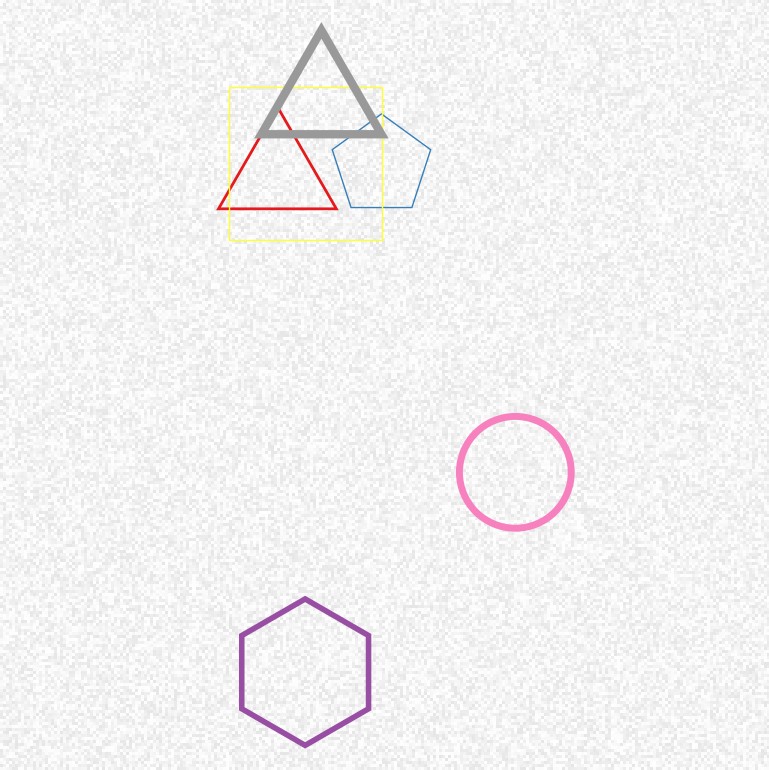[{"shape": "triangle", "thickness": 1, "radius": 0.44, "center": [0.36, 0.773]}, {"shape": "pentagon", "thickness": 0.5, "radius": 0.34, "center": [0.495, 0.785]}, {"shape": "hexagon", "thickness": 2, "radius": 0.48, "center": [0.396, 0.127]}, {"shape": "square", "thickness": 0.5, "radius": 0.5, "center": [0.396, 0.788]}, {"shape": "circle", "thickness": 2.5, "radius": 0.36, "center": [0.669, 0.387]}, {"shape": "triangle", "thickness": 3, "radius": 0.45, "center": [0.417, 0.871]}]